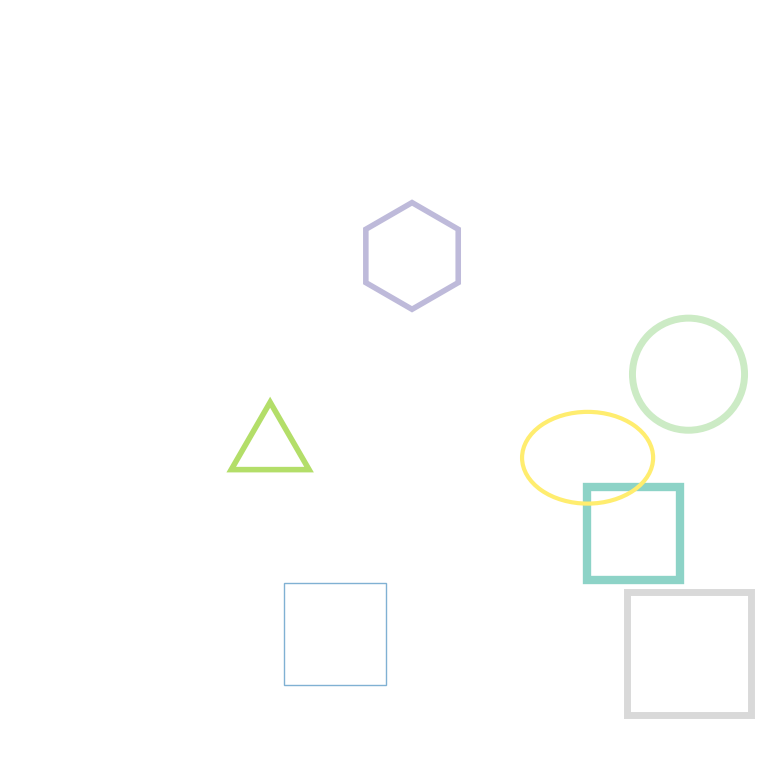[{"shape": "square", "thickness": 3, "radius": 0.3, "center": [0.823, 0.307]}, {"shape": "hexagon", "thickness": 2, "radius": 0.35, "center": [0.535, 0.668]}, {"shape": "square", "thickness": 0.5, "radius": 0.33, "center": [0.435, 0.177]}, {"shape": "triangle", "thickness": 2, "radius": 0.29, "center": [0.351, 0.419]}, {"shape": "square", "thickness": 2.5, "radius": 0.4, "center": [0.894, 0.151]}, {"shape": "circle", "thickness": 2.5, "radius": 0.36, "center": [0.894, 0.514]}, {"shape": "oval", "thickness": 1.5, "radius": 0.43, "center": [0.763, 0.406]}]